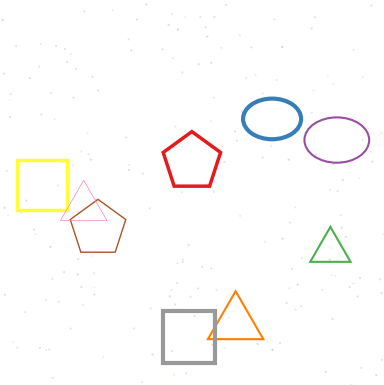[{"shape": "pentagon", "thickness": 2.5, "radius": 0.39, "center": [0.498, 0.58]}, {"shape": "oval", "thickness": 3, "radius": 0.38, "center": [0.707, 0.691]}, {"shape": "triangle", "thickness": 1.5, "radius": 0.3, "center": [0.858, 0.35]}, {"shape": "oval", "thickness": 1.5, "radius": 0.42, "center": [0.875, 0.636]}, {"shape": "triangle", "thickness": 1.5, "radius": 0.42, "center": [0.612, 0.161]}, {"shape": "square", "thickness": 2.5, "radius": 0.33, "center": [0.11, 0.52]}, {"shape": "pentagon", "thickness": 1, "radius": 0.38, "center": [0.255, 0.406]}, {"shape": "triangle", "thickness": 0.5, "radius": 0.35, "center": [0.217, 0.462]}, {"shape": "square", "thickness": 3, "radius": 0.34, "center": [0.49, 0.125]}]